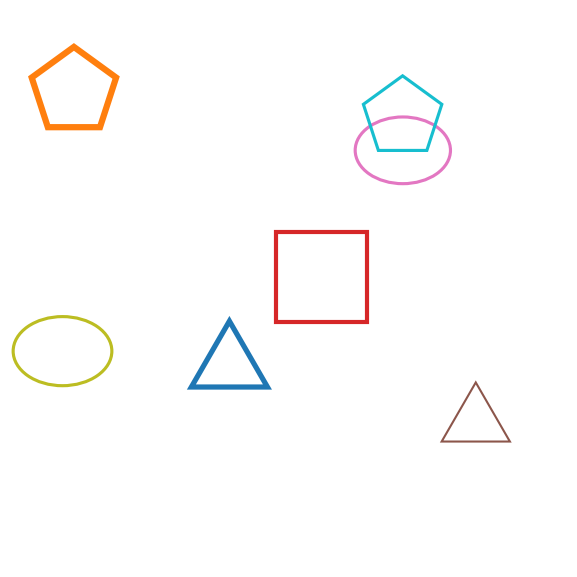[{"shape": "triangle", "thickness": 2.5, "radius": 0.38, "center": [0.397, 0.367]}, {"shape": "pentagon", "thickness": 3, "radius": 0.38, "center": [0.128, 0.841]}, {"shape": "square", "thickness": 2, "radius": 0.39, "center": [0.557, 0.52]}, {"shape": "triangle", "thickness": 1, "radius": 0.34, "center": [0.824, 0.269]}, {"shape": "oval", "thickness": 1.5, "radius": 0.41, "center": [0.698, 0.739]}, {"shape": "oval", "thickness": 1.5, "radius": 0.43, "center": [0.108, 0.391]}, {"shape": "pentagon", "thickness": 1.5, "radius": 0.36, "center": [0.697, 0.796]}]